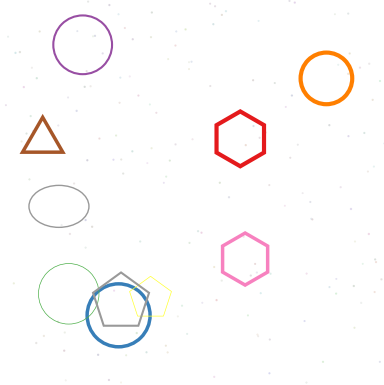[{"shape": "hexagon", "thickness": 3, "radius": 0.36, "center": [0.624, 0.639]}, {"shape": "circle", "thickness": 2.5, "radius": 0.41, "center": [0.308, 0.181]}, {"shape": "circle", "thickness": 0.5, "radius": 0.39, "center": [0.179, 0.237]}, {"shape": "circle", "thickness": 1.5, "radius": 0.38, "center": [0.215, 0.884]}, {"shape": "circle", "thickness": 3, "radius": 0.34, "center": [0.848, 0.796]}, {"shape": "pentagon", "thickness": 0.5, "radius": 0.29, "center": [0.391, 0.225]}, {"shape": "triangle", "thickness": 2.5, "radius": 0.3, "center": [0.111, 0.635]}, {"shape": "hexagon", "thickness": 2.5, "radius": 0.34, "center": [0.637, 0.327]}, {"shape": "oval", "thickness": 1, "radius": 0.39, "center": [0.153, 0.464]}, {"shape": "pentagon", "thickness": 1.5, "radius": 0.38, "center": [0.314, 0.216]}]